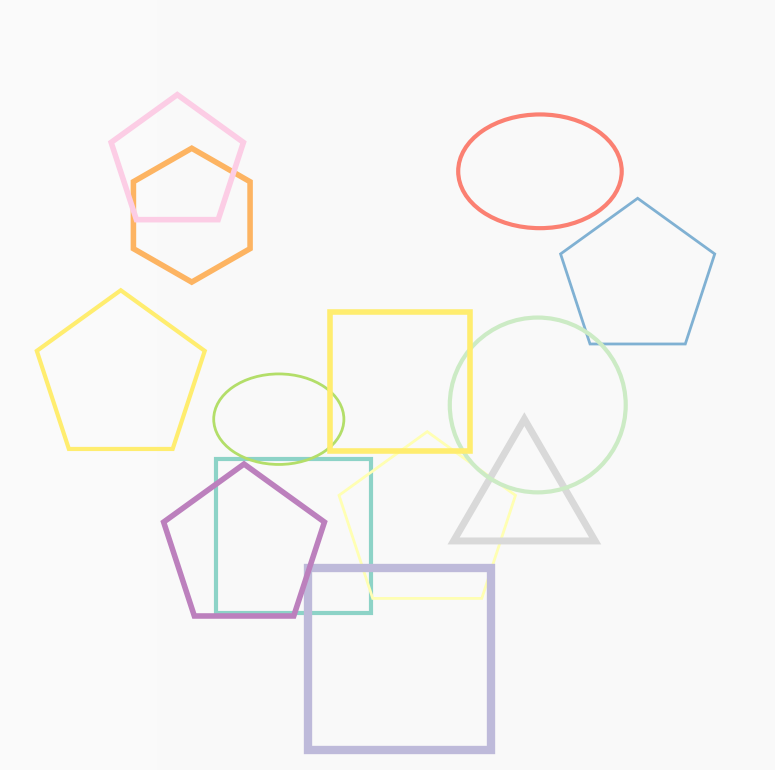[{"shape": "square", "thickness": 1.5, "radius": 0.5, "center": [0.379, 0.304]}, {"shape": "pentagon", "thickness": 1, "radius": 0.6, "center": [0.551, 0.32]}, {"shape": "square", "thickness": 3, "radius": 0.59, "center": [0.516, 0.144]}, {"shape": "oval", "thickness": 1.5, "radius": 0.53, "center": [0.697, 0.778]}, {"shape": "pentagon", "thickness": 1, "radius": 0.52, "center": [0.823, 0.638]}, {"shape": "hexagon", "thickness": 2, "radius": 0.43, "center": [0.247, 0.721]}, {"shape": "oval", "thickness": 1, "radius": 0.42, "center": [0.36, 0.456]}, {"shape": "pentagon", "thickness": 2, "radius": 0.45, "center": [0.229, 0.787]}, {"shape": "triangle", "thickness": 2.5, "radius": 0.53, "center": [0.677, 0.35]}, {"shape": "pentagon", "thickness": 2, "radius": 0.55, "center": [0.315, 0.288]}, {"shape": "circle", "thickness": 1.5, "radius": 0.57, "center": [0.694, 0.474]}, {"shape": "pentagon", "thickness": 1.5, "radius": 0.57, "center": [0.156, 0.509]}, {"shape": "square", "thickness": 2, "radius": 0.45, "center": [0.516, 0.505]}]